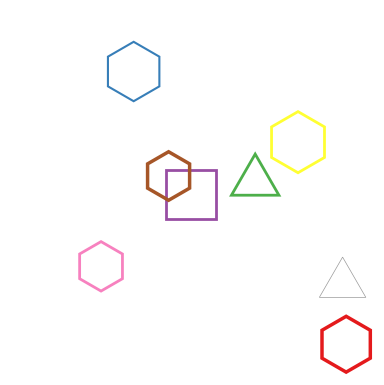[{"shape": "hexagon", "thickness": 2.5, "radius": 0.36, "center": [0.899, 0.106]}, {"shape": "hexagon", "thickness": 1.5, "radius": 0.39, "center": [0.347, 0.814]}, {"shape": "triangle", "thickness": 2, "radius": 0.36, "center": [0.663, 0.529]}, {"shape": "square", "thickness": 2, "radius": 0.32, "center": [0.496, 0.495]}, {"shape": "hexagon", "thickness": 2, "radius": 0.4, "center": [0.774, 0.631]}, {"shape": "hexagon", "thickness": 2.5, "radius": 0.32, "center": [0.438, 0.543]}, {"shape": "hexagon", "thickness": 2, "radius": 0.32, "center": [0.262, 0.308]}, {"shape": "triangle", "thickness": 0.5, "radius": 0.35, "center": [0.89, 0.262]}]